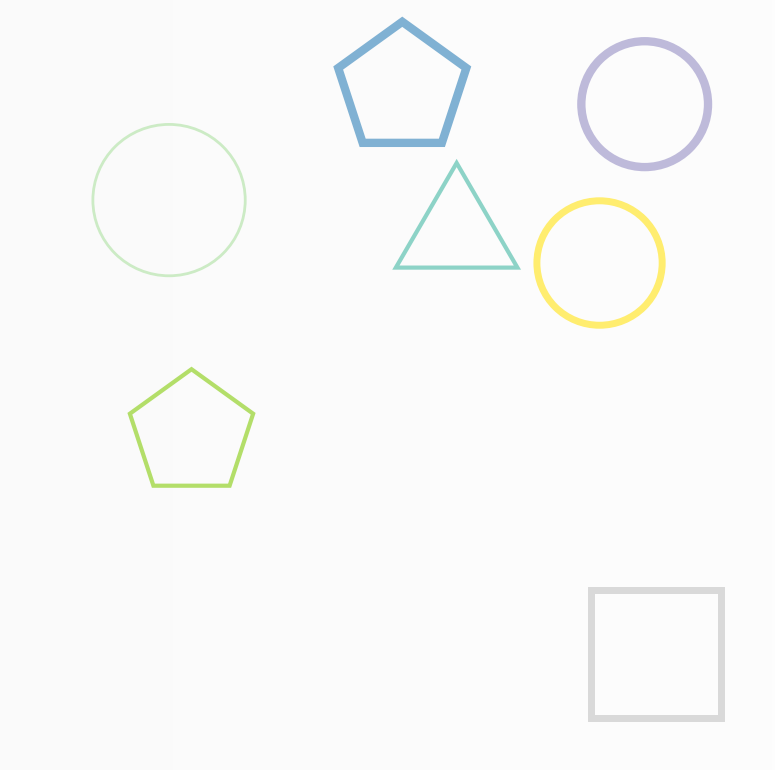[{"shape": "triangle", "thickness": 1.5, "radius": 0.45, "center": [0.589, 0.698]}, {"shape": "circle", "thickness": 3, "radius": 0.41, "center": [0.832, 0.865]}, {"shape": "pentagon", "thickness": 3, "radius": 0.43, "center": [0.519, 0.885]}, {"shape": "pentagon", "thickness": 1.5, "radius": 0.42, "center": [0.247, 0.437]}, {"shape": "square", "thickness": 2.5, "radius": 0.42, "center": [0.846, 0.15]}, {"shape": "circle", "thickness": 1, "radius": 0.49, "center": [0.218, 0.74]}, {"shape": "circle", "thickness": 2.5, "radius": 0.4, "center": [0.774, 0.658]}]